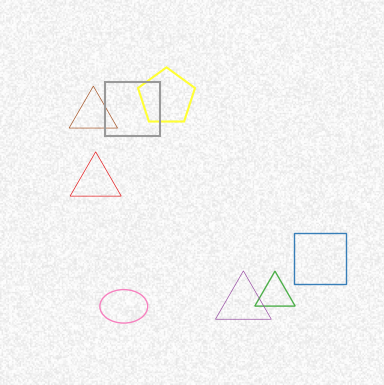[{"shape": "triangle", "thickness": 0.5, "radius": 0.38, "center": [0.249, 0.529]}, {"shape": "square", "thickness": 1, "radius": 0.33, "center": [0.831, 0.329]}, {"shape": "triangle", "thickness": 1, "radius": 0.3, "center": [0.714, 0.235]}, {"shape": "triangle", "thickness": 0.5, "radius": 0.42, "center": [0.632, 0.213]}, {"shape": "pentagon", "thickness": 1.5, "radius": 0.39, "center": [0.432, 0.747]}, {"shape": "triangle", "thickness": 0.5, "radius": 0.36, "center": [0.242, 0.704]}, {"shape": "oval", "thickness": 1, "radius": 0.31, "center": [0.322, 0.204]}, {"shape": "square", "thickness": 1.5, "radius": 0.35, "center": [0.344, 0.717]}]